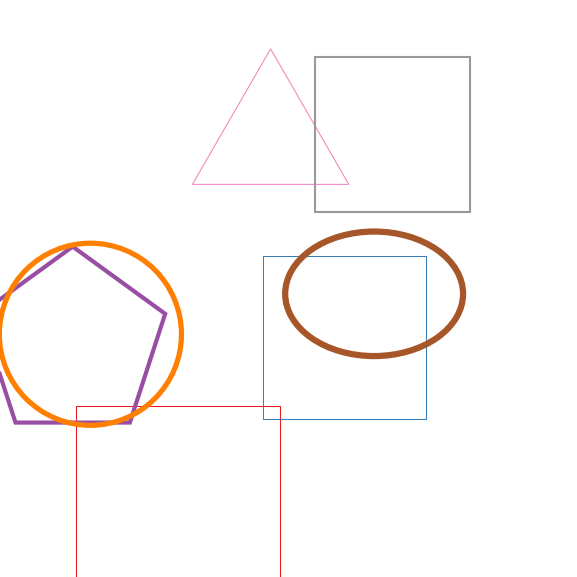[{"shape": "square", "thickness": 0.5, "radius": 0.88, "center": [0.308, 0.119]}, {"shape": "square", "thickness": 0.5, "radius": 0.71, "center": [0.596, 0.415]}, {"shape": "pentagon", "thickness": 2, "radius": 0.84, "center": [0.126, 0.404]}, {"shape": "circle", "thickness": 2.5, "radius": 0.79, "center": [0.157, 0.42]}, {"shape": "oval", "thickness": 3, "radius": 0.77, "center": [0.648, 0.49]}, {"shape": "triangle", "thickness": 0.5, "radius": 0.78, "center": [0.469, 0.758]}, {"shape": "square", "thickness": 1, "radius": 0.67, "center": [0.68, 0.766]}]